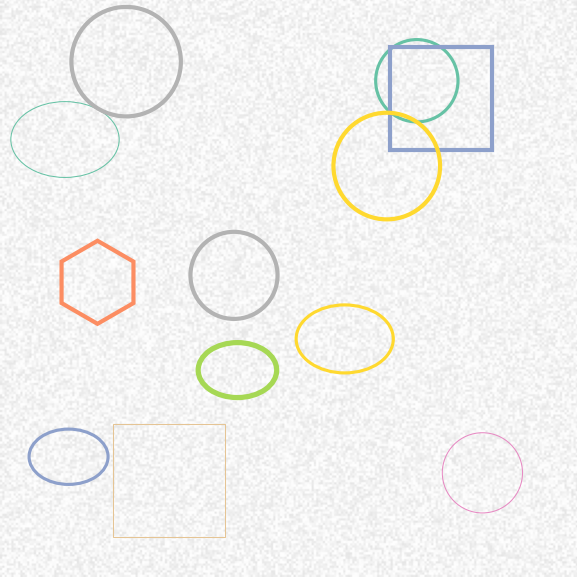[{"shape": "circle", "thickness": 1.5, "radius": 0.36, "center": [0.722, 0.859]}, {"shape": "oval", "thickness": 0.5, "radius": 0.47, "center": [0.113, 0.758]}, {"shape": "hexagon", "thickness": 2, "radius": 0.36, "center": [0.169, 0.51]}, {"shape": "square", "thickness": 2, "radius": 0.44, "center": [0.764, 0.828]}, {"shape": "oval", "thickness": 1.5, "radius": 0.34, "center": [0.119, 0.208]}, {"shape": "circle", "thickness": 0.5, "radius": 0.35, "center": [0.835, 0.18]}, {"shape": "oval", "thickness": 2.5, "radius": 0.34, "center": [0.411, 0.358]}, {"shape": "oval", "thickness": 1.5, "radius": 0.42, "center": [0.597, 0.412]}, {"shape": "circle", "thickness": 2, "radius": 0.46, "center": [0.67, 0.712]}, {"shape": "square", "thickness": 0.5, "radius": 0.49, "center": [0.292, 0.167]}, {"shape": "circle", "thickness": 2, "radius": 0.47, "center": [0.218, 0.892]}, {"shape": "circle", "thickness": 2, "radius": 0.38, "center": [0.405, 0.522]}]